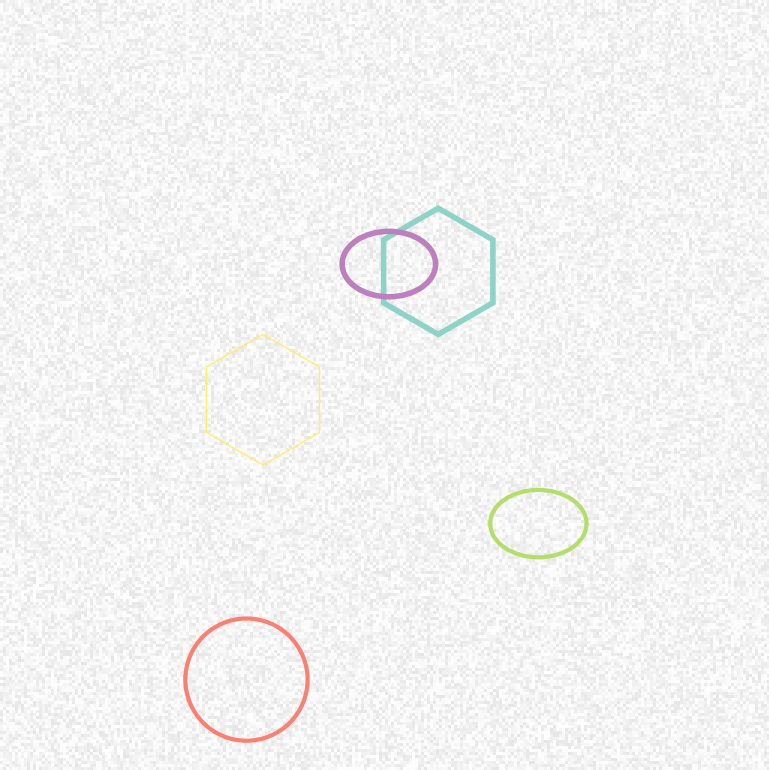[{"shape": "hexagon", "thickness": 2, "radius": 0.41, "center": [0.569, 0.648]}, {"shape": "circle", "thickness": 1.5, "radius": 0.4, "center": [0.32, 0.117]}, {"shape": "oval", "thickness": 1.5, "radius": 0.31, "center": [0.699, 0.32]}, {"shape": "oval", "thickness": 2, "radius": 0.3, "center": [0.505, 0.657]}, {"shape": "hexagon", "thickness": 0.5, "radius": 0.42, "center": [0.342, 0.481]}]